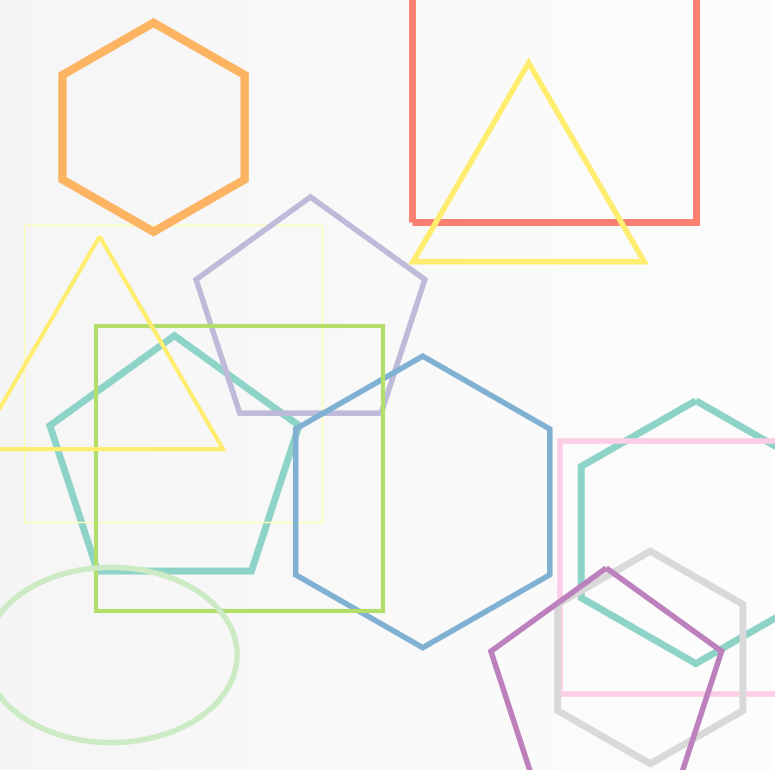[{"shape": "pentagon", "thickness": 2.5, "radius": 0.84, "center": [0.225, 0.395]}, {"shape": "hexagon", "thickness": 2.5, "radius": 0.85, "center": [0.898, 0.309]}, {"shape": "square", "thickness": 0.5, "radius": 0.96, "center": [0.223, 0.515]}, {"shape": "pentagon", "thickness": 2, "radius": 0.78, "center": [0.401, 0.589]}, {"shape": "square", "thickness": 2.5, "radius": 0.92, "center": [0.715, 0.895]}, {"shape": "hexagon", "thickness": 2, "radius": 0.95, "center": [0.545, 0.348]}, {"shape": "hexagon", "thickness": 3, "radius": 0.68, "center": [0.198, 0.835]}, {"shape": "square", "thickness": 1.5, "radius": 0.93, "center": [0.309, 0.392]}, {"shape": "square", "thickness": 2, "radius": 0.82, "center": [0.887, 0.263]}, {"shape": "hexagon", "thickness": 2.5, "radius": 0.69, "center": [0.839, 0.146]}, {"shape": "pentagon", "thickness": 2, "radius": 0.78, "center": [0.782, 0.106]}, {"shape": "oval", "thickness": 2, "radius": 0.81, "center": [0.143, 0.149]}, {"shape": "triangle", "thickness": 2, "radius": 0.86, "center": [0.682, 0.746]}, {"shape": "triangle", "thickness": 1.5, "radius": 0.92, "center": [0.128, 0.509]}]